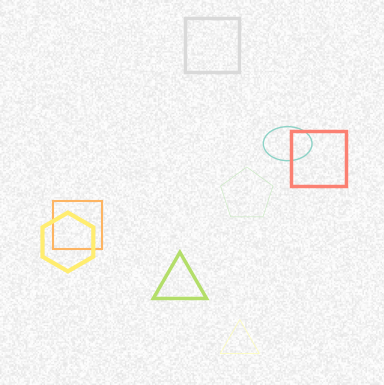[{"shape": "oval", "thickness": 1, "radius": 0.32, "center": [0.747, 0.627]}, {"shape": "triangle", "thickness": 0.5, "radius": 0.29, "center": [0.623, 0.111]}, {"shape": "square", "thickness": 2.5, "radius": 0.36, "center": [0.827, 0.588]}, {"shape": "square", "thickness": 1.5, "radius": 0.31, "center": [0.201, 0.416]}, {"shape": "triangle", "thickness": 2.5, "radius": 0.4, "center": [0.467, 0.265]}, {"shape": "square", "thickness": 2.5, "radius": 0.35, "center": [0.551, 0.882]}, {"shape": "pentagon", "thickness": 0.5, "radius": 0.36, "center": [0.641, 0.495]}, {"shape": "hexagon", "thickness": 3, "radius": 0.38, "center": [0.176, 0.371]}]